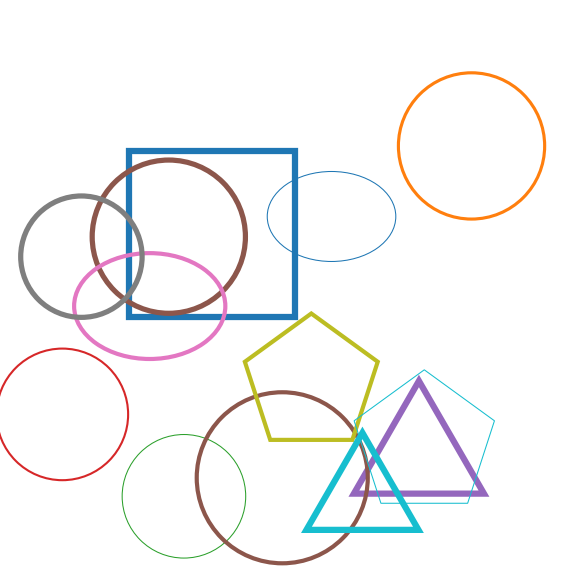[{"shape": "square", "thickness": 3, "radius": 0.72, "center": [0.367, 0.594]}, {"shape": "oval", "thickness": 0.5, "radius": 0.56, "center": [0.574, 0.624]}, {"shape": "circle", "thickness": 1.5, "radius": 0.63, "center": [0.817, 0.746]}, {"shape": "circle", "thickness": 0.5, "radius": 0.53, "center": [0.318, 0.14]}, {"shape": "circle", "thickness": 1, "radius": 0.57, "center": [0.108, 0.282]}, {"shape": "triangle", "thickness": 3, "radius": 0.65, "center": [0.725, 0.209]}, {"shape": "circle", "thickness": 2, "radius": 0.74, "center": [0.489, 0.172]}, {"shape": "circle", "thickness": 2.5, "radius": 0.66, "center": [0.292, 0.589]}, {"shape": "oval", "thickness": 2, "radius": 0.65, "center": [0.259, 0.469]}, {"shape": "circle", "thickness": 2.5, "radius": 0.53, "center": [0.141, 0.555]}, {"shape": "pentagon", "thickness": 2, "radius": 0.6, "center": [0.539, 0.335]}, {"shape": "pentagon", "thickness": 0.5, "radius": 0.64, "center": [0.735, 0.231]}, {"shape": "triangle", "thickness": 3, "radius": 0.56, "center": [0.628, 0.138]}]